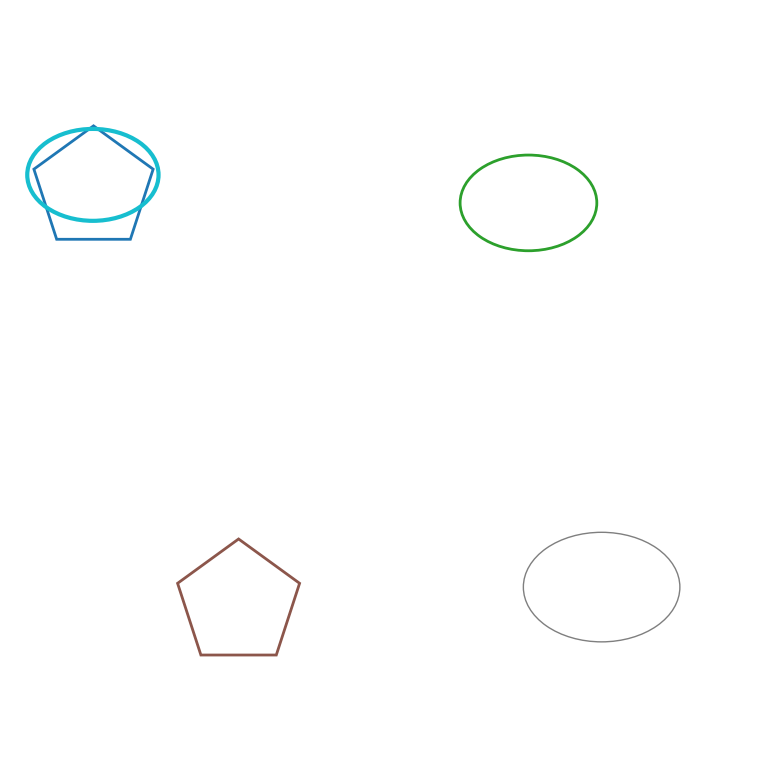[{"shape": "pentagon", "thickness": 1, "radius": 0.41, "center": [0.121, 0.755]}, {"shape": "oval", "thickness": 1, "radius": 0.44, "center": [0.686, 0.736]}, {"shape": "pentagon", "thickness": 1, "radius": 0.42, "center": [0.31, 0.217]}, {"shape": "oval", "thickness": 0.5, "radius": 0.51, "center": [0.781, 0.238]}, {"shape": "oval", "thickness": 1.5, "radius": 0.43, "center": [0.121, 0.773]}]